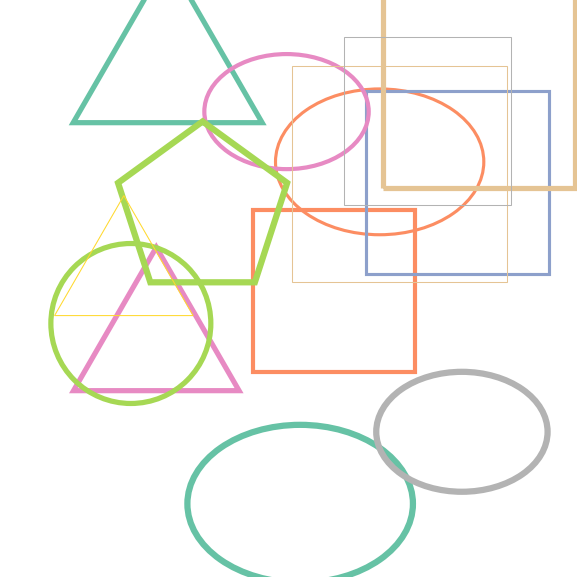[{"shape": "triangle", "thickness": 2.5, "radius": 0.94, "center": [0.29, 0.881]}, {"shape": "oval", "thickness": 3, "radius": 0.98, "center": [0.52, 0.127]}, {"shape": "square", "thickness": 2, "radius": 0.7, "center": [0.579, 0.495]}, {"shape": "oval", "thickness": 1.5, "radius": 0.9, "center": [0.657, 0.719]}, {"shape": "square", "thickness": 1.5, "radius": 0.79, "center": [0.793, 0.684]}, {"shape": "triangle", "thickness": 2.5, "radius": 0.83, "center": [0.271, 0.405]}, {"shape": "oval", "thickness": 2, "radius": 0.71, "center": [0.496, 0.806]}, {"shape": "circle", "thickness": 2.5, "radius": 0.69, "center": [0.227, 0.439]}, {"shape": "pentagon", "thickness": 3, "radius": 0.77, "center": [0.351, 0.635]}, {"shape": "triangle", "thickness": 0.5, "radius": 0.69, "center": [0.214, 0.522]}, {"shape": "square", "thickness": 2.5, "radius": 0.83, "center": [0.83, 0.839]}, {"shape": "square", "thickness": 0.5, "radius": 0.93, "center": [0.692, 0.698]}, {"shape": "oval", "thickness": 3, "radius": 0.74, "center": [0.8, 0.251]}, {"shape": "square", "thickness": 0.5, "radius": 0.72, "center": [0.74, 0.79]}]